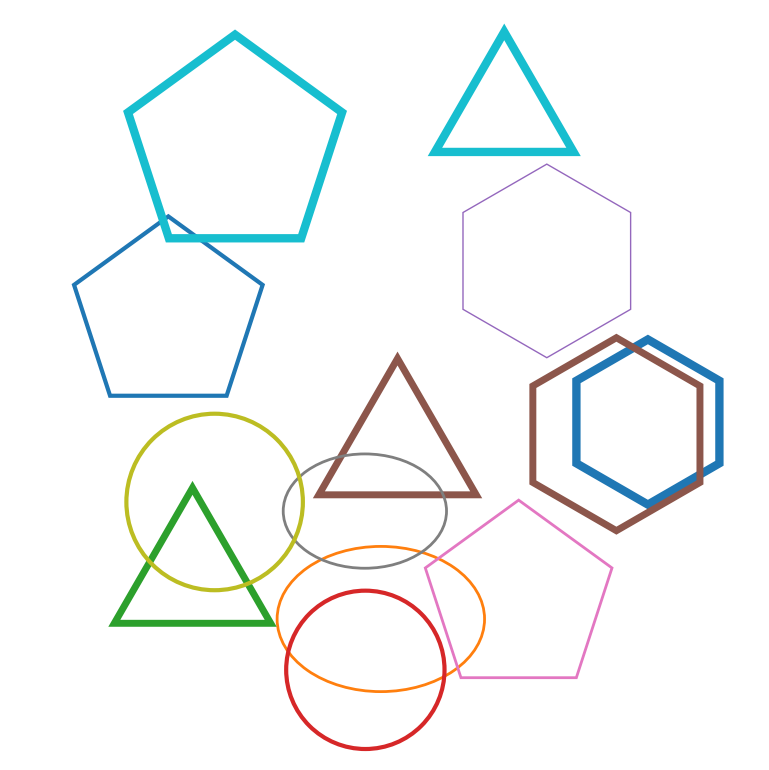[{"shape": "hexagon", "thickness": 3, "radius": 0.54, "center": [0.841, 0.452]}, {"shape": "pentagon", "thickness": 1.5, "radius": 0.64, "center": [0.219, 0.59]}, {"shape": "oval", "thickness": 1, "radius": 0.67, "center": [0.495, 0.196]}, {"shape": "triangle", "thickness": 2.5, "radius": 0.59, "center": [0.25, 0.249]}, {"shape": "circle", "thickness": 1.5, "radius": 0.51, "center": [0.474, 0.13]}, {"shape": "hexagon", "thickness": 0.5, "radius": 0.63, "center": [0.71, 0.661]}, {"shape": "triangle", "thickness": 2.5, "radius": 0.59, "center": [0.516, 0.416]}, {"shape": "hexagon", "thickness": 2.5, "radius": 0.63, "center": [0.801, 0.436]}, {"shape": "pentagon", "thickness": 1, "radius": 0.64, "center": [0.674, 0.223]}, {"shape": "oval", "thickness": 1, "radius": 0.53, "center": [0.474, 0.336]}, {"shape": "circle", "thickness": 1.5, "radius": 0.57, "center": [0.279, 0.348]}, {"shape": "pentagon", "thickness": 3, "radius": 0.73, "center": [0.305, 0.809]}, {"shape": "triangle", "thickness": 3, "radius": 0.52, "center": [0.655, 0.855]}]